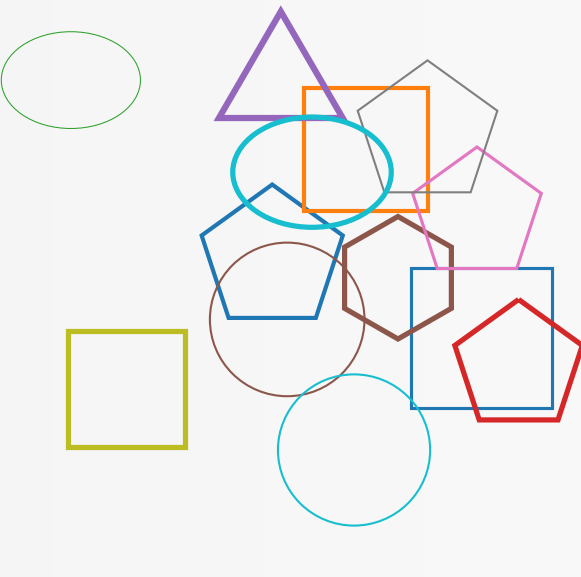[{"shape": "square", "thickness": 1.5, "radius": 0.61, "center": [0.828, 0.414]}, {"shape": "pentagon", "thickness": 2, "radius": 0.64, "center": [0.468, 0.552]}, {"shape": "square", "thickness": 2, "radius": 0.53, "center": [0.63, 0.741]}, {"shape": "oval", "thickness": 0.5, "radius": 0.6, "center": [0.122, 0.86]}, {"shape": "pentagon", "thickness": 2.5, "radius": 0.58, "center": [0.892, 0.365]}, {"shape": "triangle", "thickness": 3, "radius": 0.61, "center": [0.483, 0.856]}, {"shape": "hexagon", "thickness": 2.5, "radius": 0.53, "center": [0.685, 0.518]}, {"shape": "circle", "thickness": 1, "radius": 0.66, "center": [0.494, 0.446]}, {"shape": "pentagon", "thickness": 1.5, "radius": 0.58, "center": [0.821, 0.628]}, {"shape": "pentagon", "thickness": 1, "radius": 0.63, "center": [0.736, 0.768]}, {"shape": "square", "thickness": 2.5, "radius": 0.5, "center": [0.217, 0.325]}, {"shape": "oval", "thickness": 2.5, "radius": 0.68, "center": [0.537, 0.701]}, {"shape": "circle", "thickness": 1, "radius": 0.65, "center": [0.609, 0.22]}]